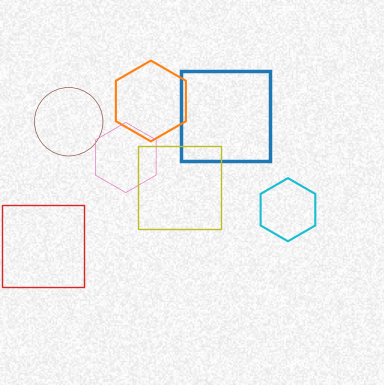[{"shape": "square", "thickness": 2.5, "radius": 0.58, "center": [0.586, 0.699]}, {"shape": "hexagon", "thickness": 1.5, "radius": 0.52, "center": [0.392, 0.738]}, {"shape": "square", "thickness": 1, "radius": 0.53, "center": [0.112, 0.361]}, {"shape": "circle", "thickness": 0.5, "radius": 0.44, "center": [0.178, 0.684]}, {"shape": "hexagon", "thickness": 0.5, "radius": 0.46, "center": [0.327, 0.591]}, {"shape": "square", "thickness": 1, "radius": 0.54, "center": [0.466, 0.512]}, {"shape": "hexagon", "thickness": 1.5, "radius": 0.41, "center": [0.748, 0.455]}]